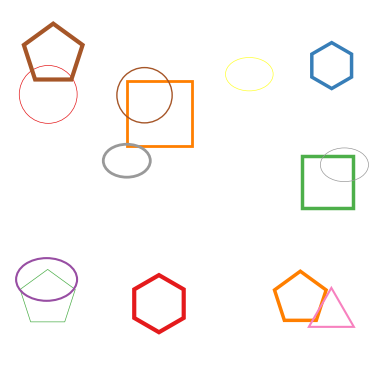[{"shape": "hexagon", "thickness": 3, "radius": 0.37, "center": [0.413, 0.211]}, {"shape": "circle", "thickness": 0.5, "radius": 0.38, "center": [0.125, 0.755]}, {"shape": "hexagon", "thickness": 2.5, "radius": 0.3, "center": [0.862, 0.83]}, {"shape": "square", "thickness": 2.5, "radius": 0.33, "center": [0.851, 0.527]}, {"shape": "pentagon", "thickness": 0.5, "radius": 0.38, "center": [0.124, 0.225]}, {"shape": "oval", "thickness": 1.5, "radius": 0.4, "center": [0.121, 0.274]}, {"shape": "pentagon", "thickness": 2.5, "radius": 0.35, "center": [0.78, 0.225]}, {"shape": "square", "thickness": 2, "radius": 0.42, "center": [0.414, 0.705]}, {"shape": "oval", "thickness": 0.5, "radius": 0.31, "center": [0.648, 0.807]}, {"shape": "pentagon", "thickness": 3, "radius": 0.4, "center": [0.138, 0.858]}, {"shape": "circle", "thickness": 1, "radius": 0.36, "center": [0.375, 0.753]}, {"shape": "triangle", "thickness": 1.5, "radius": 0.34, "center": [0.861, 0.185]}, {"shape": "oval", "thickness": 2, "radius": 0.31, "center": [0.329, 0.583]}, {"shape": "oval", "thickness": 0.5, "radius": 0.31, "center": [0.895, 0.572]}]